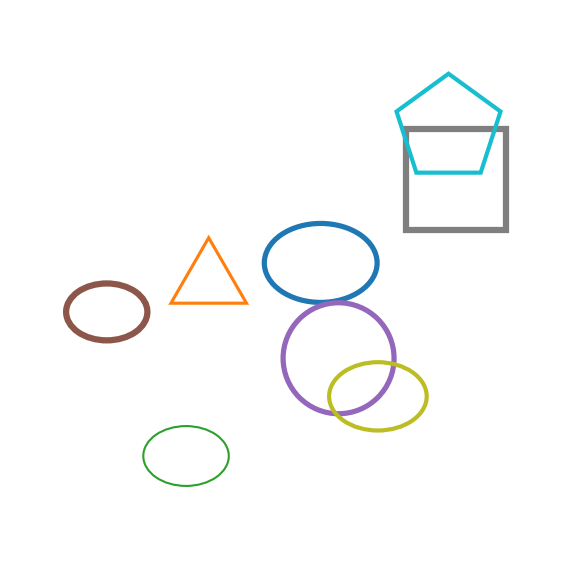[{"shape": "oval", "thickness": 2.5, "radius": 0.49, "center": [0.555, 0.544]}, {"shape": "triangle", "thickness": 1.5, "radius": 0.38, "center": [0.361, 0.512]}, {"shape": "oval", "thickness": 1, "radius": 0.37, "center": [0.322, 0.21]}, {"shape": "circle", "thickness": 2.5, "radius": 0.48, "center": [0.586, 0.379]}, {"shape": "oval", "thickness": 3, "radius": 0.35, "center": [0.185, 0.459]}, {"shape": "square", "thickness": 3, "radius": 0.44, "center": [0.79, 0.688]}, {"shape": "oval", "thickness": 2, "radius": 0.42, "center": [0.654, 0.313]}, {"shape": "pentagon", "thickness": 2, "radius": 0.47, "center": [0.777, 0.777]}]